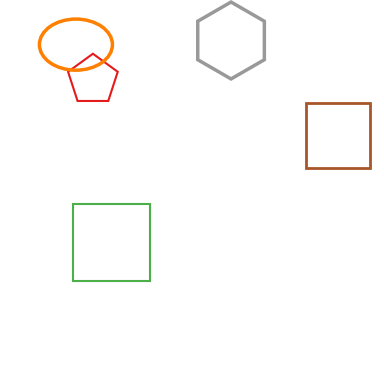[{"shape": "pentagon", "thickness": 1.5, "radius": 0.34, "center": [0.241, 0.793]}, {"shape": "square", "thickness": 1.5, "radius": 0.5, "center": [0.29, 0.37]}, {"shape": "oval", "thickness": 2.5, "radius": 0.47, "center": [0.197, 0.884]}, {"shape": "square", "thickness": 2, "radius": 0.42, "center": [0.878, 0.648]}, {"shape": "hexagon", "thickness": 2.5, "radius": 0.5, "center": [0.6, 0.895]}]